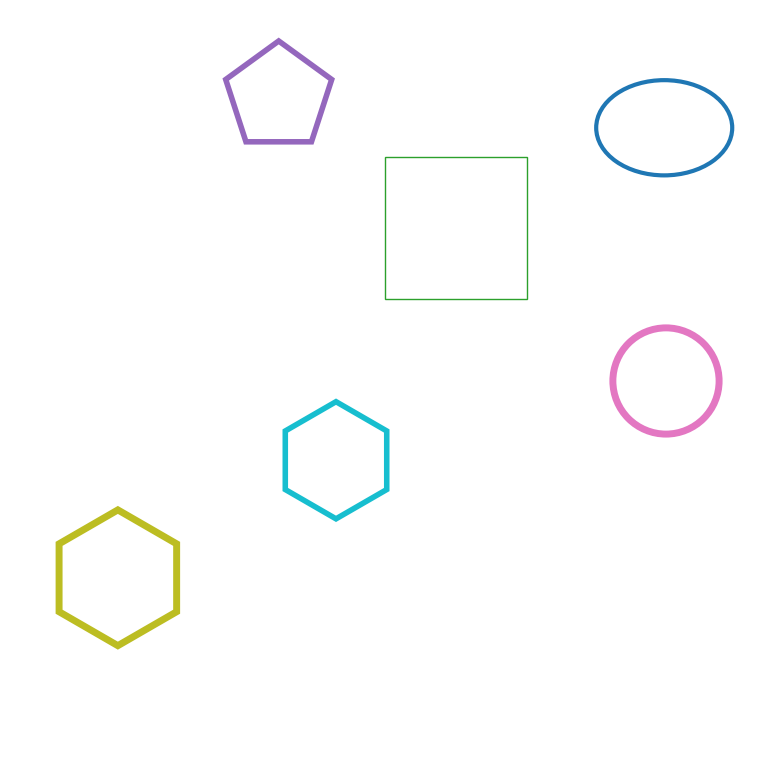[{"shape": "oval", "thickness": 1.5, "radius": 0.44, "center": [0.863, 0.834]}, {"shape": "square", "thickness": 0.5, "radius": 0.46, "center": [0.592, 0.704]}, {"shape": "pentagon", "thickness": 2, "radius": 0.36, "center": [0.362, 0.874]}, {"shape": "circle", "thickness": 2.5, "radius": 0.34, "center": [0.865, 0.505]}, {"shape": "hexagon", "thickness": 2.5, "radius": 0.44, "center": [0.153, 0.25]}, {"shape": "hexagon", "thickness": 2, "radius": 0.38, "center": [0.436, 0.402]}]